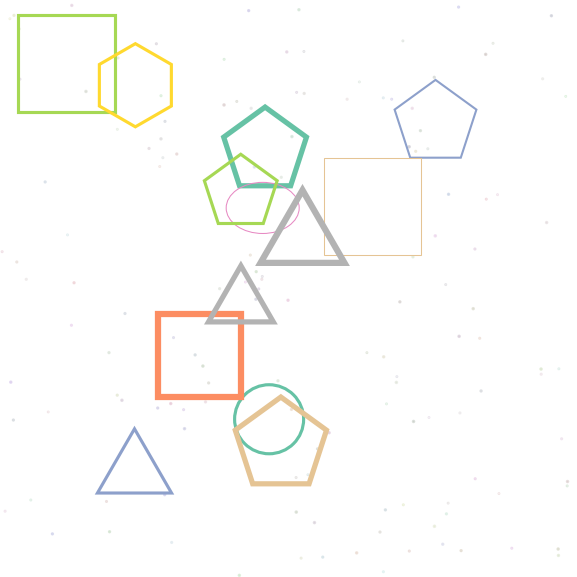[{"shape": "pentagon", "thickness": 2.5, "radius": 0.38, "center": [0.459, 0.738]}, {"shape": "circle", "thickness": 1.5, "radius": 0.3, "center": [0.466, 0.273]}, {"shape": "square", "thickness": 3, "radius": 0.36, "center": [0.345, 0.384]}, {"shape": "pentagon", "thickness": 1, "radius": 0.37, "center": [0.754, 0.786]}, {"shape": "triangle", "thickness": 1.5, "radius": 0.37, "center": [0.233, 0.182]}, {"shape": "oval", "thickness": 0.5, "radius": 0.32, "center": [0.455, 0.639]}, {"shape": "pentagon", "thickness": 1.5, "radius": 0.33, "center": [0.417, 0.666]}, {"shape": "square", "thickness": 1.5, "radius": 0.42, "center": [0.115, 0.889]}, {"shape": "hexagon", "thickness": 1.5, "radius": 0.36, "center": [0.234, 0.852]}, {"shape": "square", "thickness": 0.5, "radius": 0.42, "center": [0.645, 0.642]}, {"shape": "pentagon", "thickness": 2.5, "radius": 0.42, "center": [0.486, 0.229]}, {"shape": "triangle", "thickness": 3, "radius": 0.42, "center": [0.524, 0.586]}, {"shape": "triangle", "thickness": 2.5, "radius": 0.32, "center": [0.417, 0.474]}]